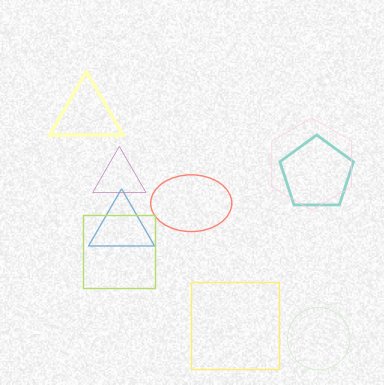[{"shape": "pentagon", "thickness": 2, "radius": 0.5, "center": [0.823, 0.549]}, {"shape": "triangle", "thickness": 2.5, "radius": 0.55, "center": [0.224, 0.704]}, {"shape": "oval", "thickness": 1, "radius": 0.53, "center": [0.497, 0.472]}, {"shape": "triangle", "thickness": 1, "radius": 0.5, "center": [0.316, 0.411]}, {"shape": "square", "thickness": 1, "radius": 0.47, "center": [0.309, 0.347]}, {"shape": "hexagon", "thickness": 0.5, "radius": 0.6, "center": [0.81, 0.574]}, {"shape": "triangle", "thickness": 0.5, "radius": 0.4, "center": [0.31, 0.54]}, {"shape": "circle", "thickness": 0.5, "radius": 0.41, "center": [0.828, 0.12]}, {"shape": "square", "thickness": 1, "radius": 0.57, "center": [0.611, 0.155]}]